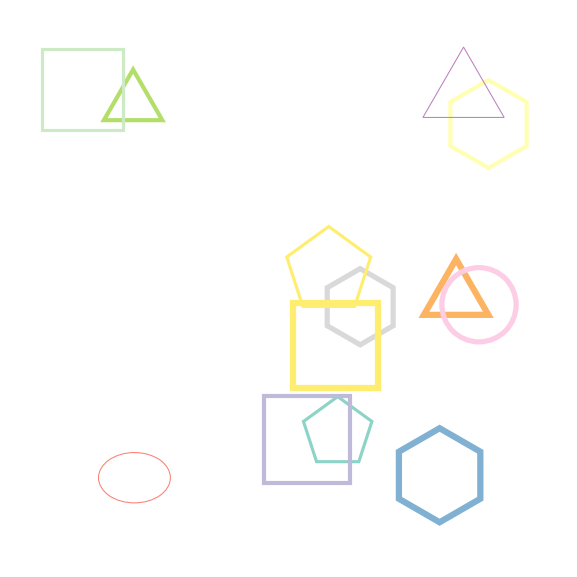[{"shape": "pentagon", "thickness": 1.5, "radius": 0.31, "center": [0.585, 0.25]}, {"shape": "hexagon", "thickness": 2, "radius": 0.38, "center": [0.846, 0.784]}, {"shape": "square", "thickness": 2, "radius": 0.38, "center": [0.532, 0.238]}, {"shape": "oval", "thickness": 0.5, "radius": 0.31, "center": [0.233, 0.172]}, {"shape": "hexagon", "thickness": 3, "radius": 0.41, "center": [0.761, 0.176]}, {"shape": "triangle", "thickness": 3, "radius": 0.32, "center": [0.79, 0.486]}, {"shape": "triangle", "thickness": 2, "radius": 0.29, "center": [0.23, 0.82]}, {"shape": "circle", "thickness": 2.5, "radius": 0.32, "center": [0.829, 0.471]}, {"shape": "hexagon", "thickness": 2.5, "radius": 0.33, "center": [0.624, 0.468]}, {"shape": "triangle", "thickness": 0.5, "radius": 0.41, "center": [0.803, 0.836]}, {"shape": "square", "thickness": 1.5, "radius": 0.35, "center": [0.143, 0.844]}, {"shape": "square", "thickness": 3, "radius": 0.37, "center": [0.581, 0.401]}, {"shape": "pentagon", "thickness": 1.5, "radius": 0.38, "center": [0.569, 0.53]}]